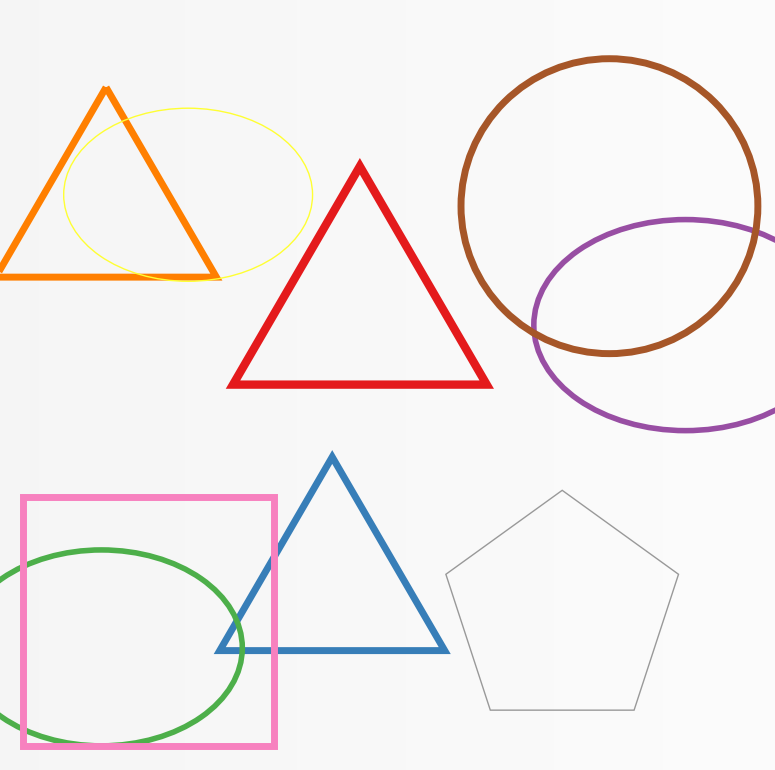[{"shape": "triangle", "thickness": 3, "radius": 0.95, "center": [0.464, 0.595]}, {"shape": "triangle", "thickness": 2.5, "radius": 0.84, "center": [0.429, 0.239]}, {"shape": "oval", "thickness": 2, "radius": 0.91, "center": [0.131, 0.159]}, {"shape": "oval", "thickness": 2, "radius": 0.98, "center": [0.885, 0.578]}, {"shape": "triangle", "thickness": 2.5, "radius": 0.82, "center": [0.137, 0.722]}, {"shape": "oval", "thickness": 0.5, "radius": 0.8, "center": [0.243, 0.747]}, {"shape": "circle", "thickness": 2.5, "radius": 0.96, "center": [0.786, 0.732]}, {"shape": "square", "thickness": 2.5, "radius": 0.81, "center": [0.192, 0.193]}, {"shape": "pentagon", "thickness": 0.5, "radius": 0.79, "center": [0.725, 0.205]}]